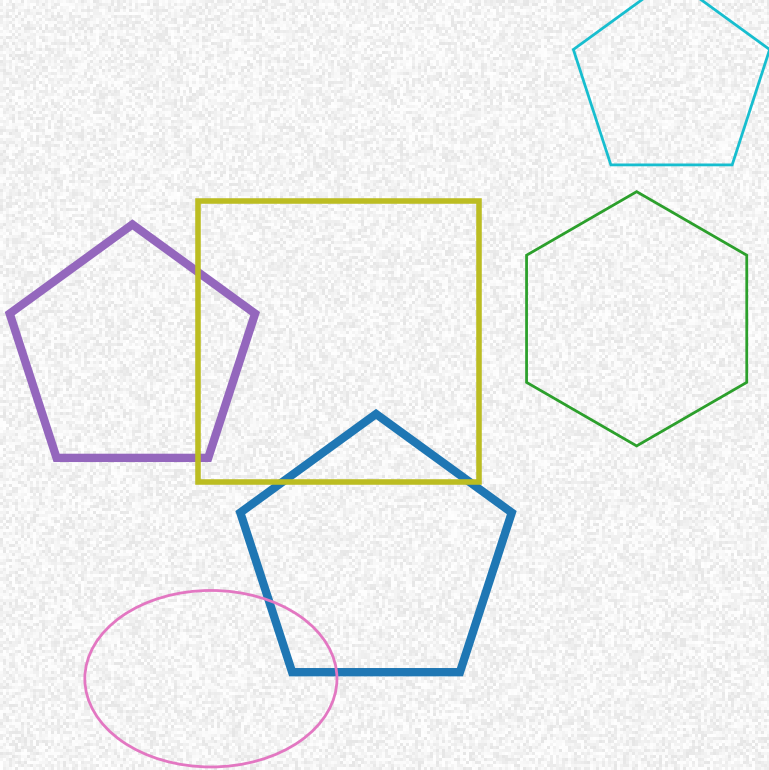[{"shape": "pentagon", "thickness": 3, "radius": 0.93, "center": [0.488, 0.277]}, {"shape": "hexagon", "thickness": 1, "radius": 0.83, "center": [0.827, 0.586]}, {"shape": "pentagon", "thickness": 3, "radius": 0.84, "center": [0.172, 0.541]}, {"shape": "oval", "thickness": 1, "radius": 0.82, "center": [0.274, 0.119]}, {"shape": "square", "thickness": 2, "radius": 0.92, "center": [0.44, 0.557]}, {"shape": "pentagon", "thickness": 1, "radius": 0.67, "center": [0.872, 0.894]}]